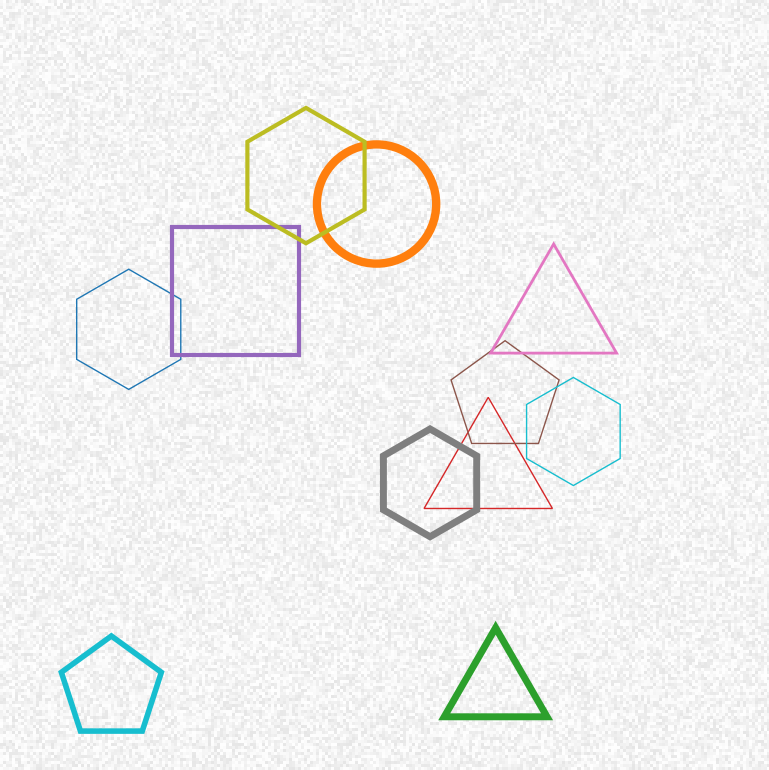[{"shape": "hexagon", "thickness": 0.5, "radius": 0.39, "center": [0.167, 0.572]}, {"shape": "circle", "thickness": 3, "radius": 0.39, "center": [0.489, 0.735]}, {"shape": "triangle", "thickness": 2.5, "radius": 0.39, "center": [0.644, 0.108]}, {"shape": "triangle", "thickness": 0.5, "radius": 0.48, "center": [0.634, 0.388]}, {"shape": "square", "thickness": 1.5, "radius": 0.41, "center": [0.306, 0.622]}, {"shape": "pentagon", "thickness": 0.5, "radius": 0.37, "center": [0.656, 0.484]}, {"shape": "triangle", "thickness": 1, "radius": 0.47, "center": [0.719, 0.589]}, {"shape": "hexagon", "thickness": 2.5, "radius": 0.35, "center": [0.559, 0.373]}, {"shape": "hexagon", "thickness": 1.5, "radius": 0.44, "center": [0.397, 0.772]}, {"shape": "hexagon", "thickness": 0.5, "radius": 0.35, "center": [0.745, 0.44]}, {"shape": "pentagon", "thickness": 2, "radius": 0.34, "center": [0.145, 0.106]}]